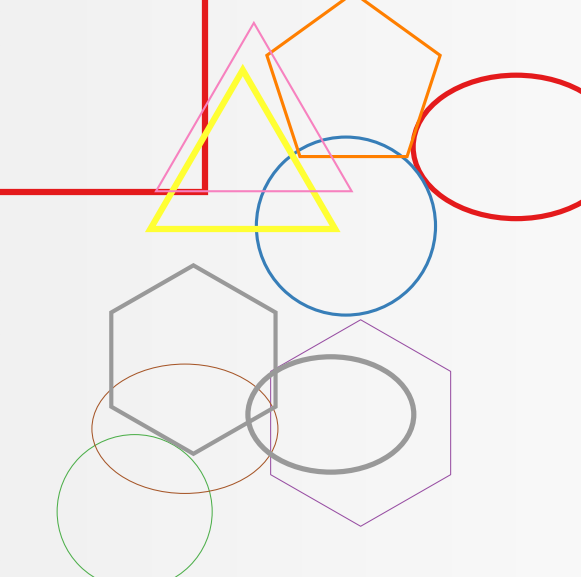[{"shape": "square", "thickness": 3, "radius": 0.96, "center": [0.16, 0.86]}, {"shape": "oval", "thickness": 2.5, "radius": 0.89, "center": [0.888, 0.745]}, {"shape": "circle", "thickness": 1.5, "radius": 0.77, "center": [0.595, 0.608]}, {"shape": "circle", "thickness": 0.5, "radius": 0.67, "center": [0.232, 0.113]}, {"shape": "hexagon", "thickness": 0.5, "radius": 0.89, "center": [0.62, 0.267]}, {"shape": "pentagon", "thickness": 1.5, "radius": 0.78, "center": [0.608, 0.855]}, {"shape": "triangle", "thickness": 3, "radius": 0.92, "center": [0.418, 0.694]}, {"shape": "oval", "thickness": 0.5, "radius": 0.8, "center": [0.318, 0.257]}, {"shape": "triangle", "thickness": 1, "radius": 0.97, "center": [0.437, 0.765]}, {"shape": "hexagon", "thickness": 2, "radius": 0.82, "center": [0.333, 0.376]}, {"shape": "oval", "thickness": 2.5, "radius": 0.71, "center": [0.569, 0.281]}]